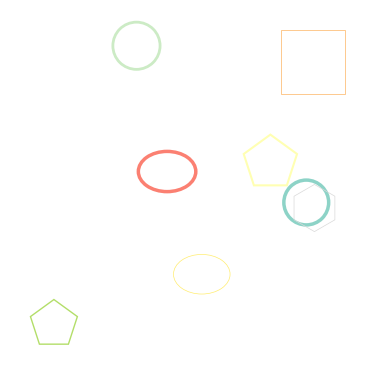[{"shape": "circle", "thickness": 2.5, "radius": 0.29, "center": [0.795, 0.474]}, {"shape": "pentagon", "thickness": 1.5, "radius": 0.36, "center": [0.702, 0.577]}, {"shape": "oval", "thickness": 2.5, "radius": 0.37, "center": [0.434, 0.555]}, {"shape": "square", "thickness": 0.5, "radius": 0.42, "center": [0.813, 0.839]}, {"shape": "pentagon", "thickness": 1, "radius": 0.32, "center": [0.14, 0.158]}, {"shape": "hexagon", "thickness": 0.5, "radius": 0.31, "center": [0.817, 0.46]}, {"shape": "circle", "thickness": 2, "radius": 0.31, "center": [0.354, 0.881]}, {"shape": "oval", "thickness": 0.5, "radius": 0.37, "center": [0.524, 0.288]}]